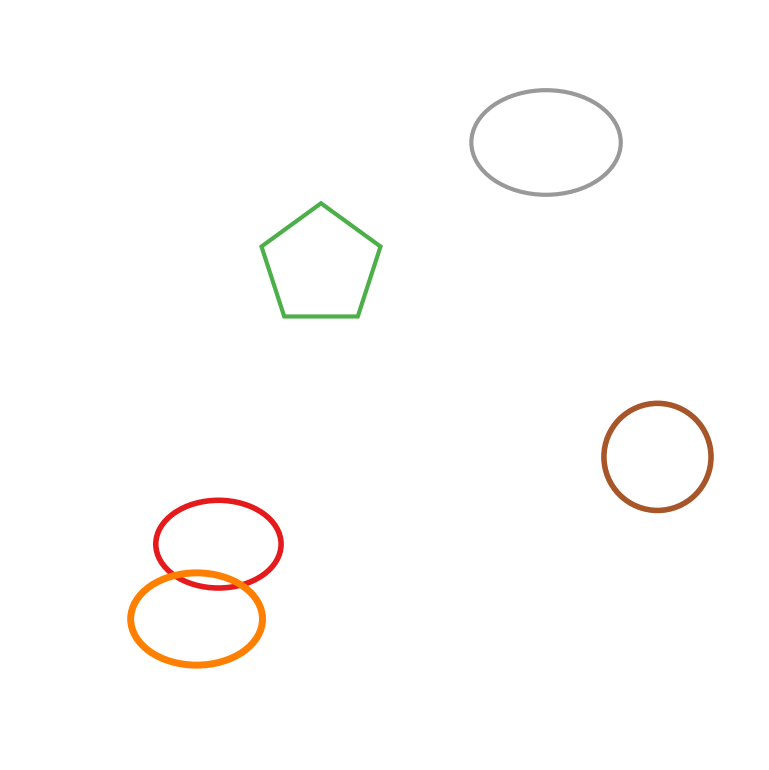[{"shape": "oval", "thickness": 2, "radius": 0.41, "center": [0.284, 0.293]}, {"shape": "pentagon", "thickness": 1.5, "radius": 0.41, "center": [0.417, 0.655]}, {"shape": "oval", "thickness": 2.5, "radius": 0.43, "center": [0.255, 0.196]}, {"shape": "circle", "thickness": 2, "radius": 0.35, "center": [0.854, 0.407]}, {"shape": "oval", "thickness": 1.5, "radius": 0.49, "center": [0.709, 0.815]}]